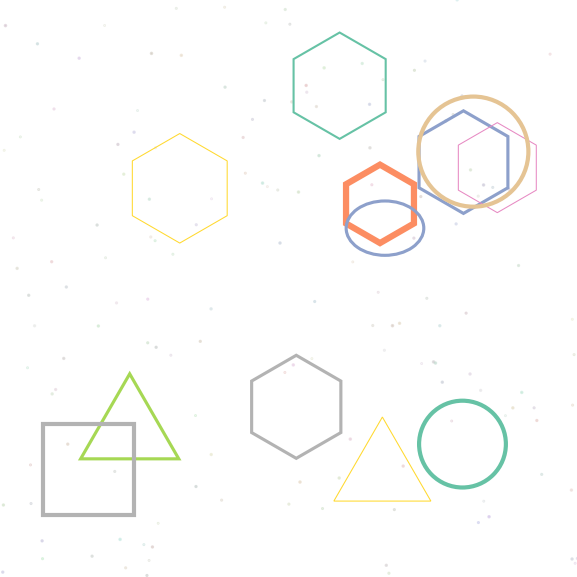[{"shape": "circle", "thickness": 2, "radius": 0.38, "center": [0.801, 0.23]}, {"shape": "hexagon", "thickness": 1, "radius": 0.46, "center": [0.588, 0.851]}, {"shape": "hexagon", "thickness": 3, "radius": 0.34, "center": [0.658, 0.646]}, {"shape": "oval", "thickness": 1.5, "radius": 0.34, "center": [0.667, 0.604]}, {"shape": "hexagon", "thickness": 1.5, "radius": 0.44, "center": [0.803, 0.718]}, {"shape": "hexagon", "thickness": 0.5, "radius": 0.39, "center": [0.861, 0.709]}, {"shape": "triangle", "thickness": 1.5, "radius": 0.49, "center": [0.225, 0.254]}, {"shape": "hexagon", "thickness": 0.5, "radius": 0.47, "center": [0.311, 0.673]}, {"shape": "triangle", "thickness": 0.5, "radius": 0.49, "center": [0.662, 0.18]}, {"shape": "circle", "thickness": 2, "radius": 0.48, "center": [0.82, 0.737]}, {"shape": "hexagon", "thickness": 1.5, "radius": 0.45, "center": [0.513, 0.295]}, {"shape": "square", "thickness": 2, "radius": 0.39, "center": [0.153, 0.186]}]